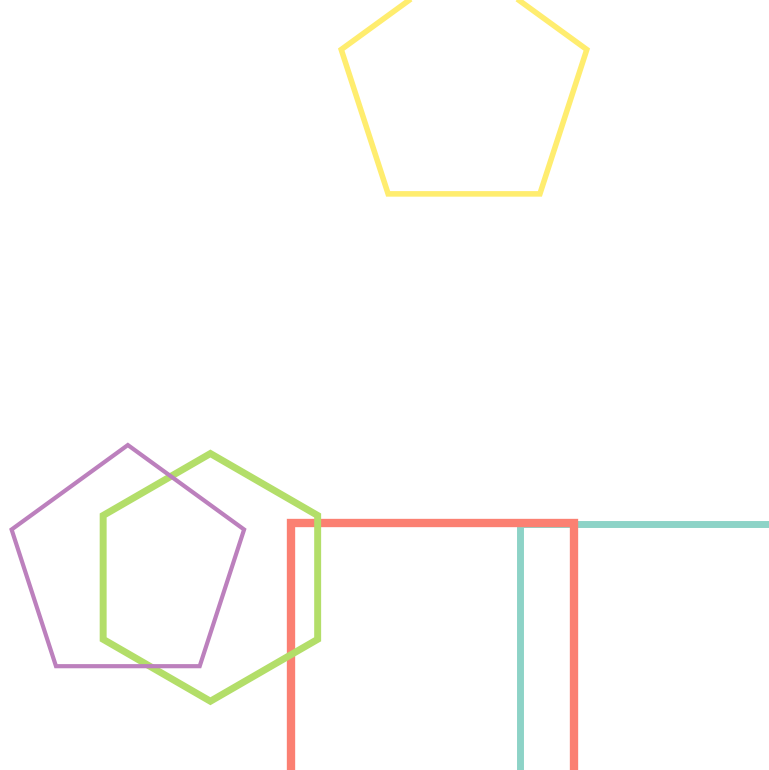[{"shape": "square", "thickness": 2.5, "radius": 0.84, "center": [0.843, 0.151]}, {"shape": "square", "thickness": 3, "radius": 0.92, "center": [0.561, 0.138]}, {"shape": "hexagon", "thickness": 2.5, "radius": 0.8, "center": [0.273, 0.25]}, {"shape": "pentagon", "thickness": 1.5, "radius": 0.79, "center": [0.166, 0.263]}, {"shape": "pentagon", "thickness": 2, "radius": 0.84, "center": [0.603, 0.884]}]